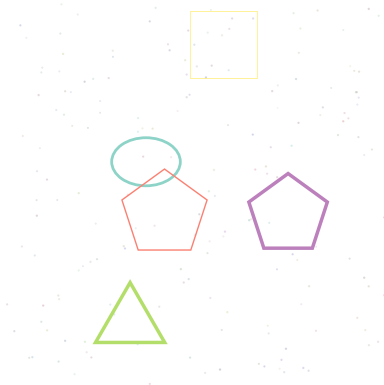[{"shape": "oval", "thickness": 2, "radius": 0.45, "center": [0.379, 0.58]}, {"shape": "pentagon", "thickness": 1, "radius": 0.58, "center": [0.427, 0.445]}, {"shape": "triangle", "thickness": 2.5, "radius": 0.52, "center": [0.338, 0.162]}, {"shape": "pentagon", "thickness": 2.5, "radius": 0.54, "center": [0.748, 0.442]}, {"shape": "square", "thickness": 0.5, "radius": 0.43, "center": [0.581, 0.884]}]